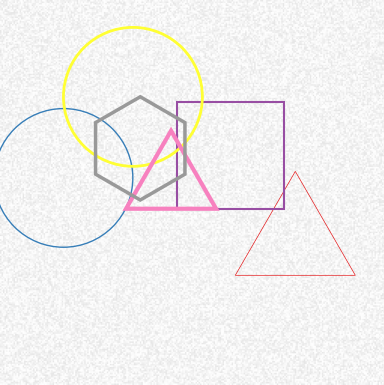[{"shape": "triangle", "thickness": 0.5, "radius": 0.9, "center": [0.767, 0.375]}, {"shape": "circle", "thickness": 1, "radius": 0.9, "center": [0.165, 0.538]}, {"shape": "square", "thickness": 1.5, "radius": 0.7, "center": [0.6, 0.595]}, {"shape": "circle", "thickness": 2, "radius": 0.9, "center": [0.345, 0.748]}, {"shape": "triangle", "thickness": 3, "radius": 0.68, "center": [0.444, 0.525]}, {"shape": "hexagon", "thickness": 2.5, "radius": 0.67, "center": [0.364, 0.615]}]